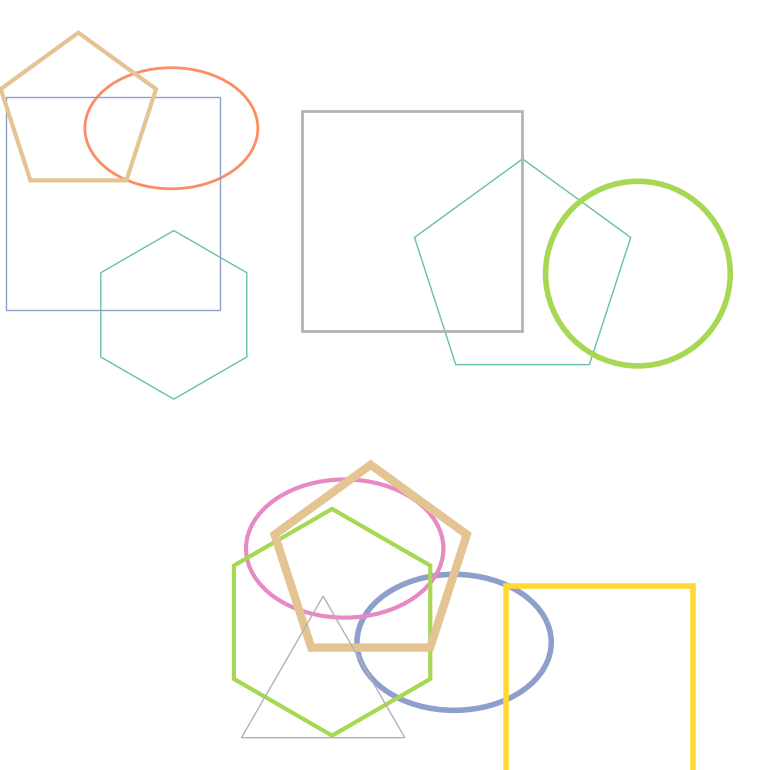[{"shape": "pentagon", "thickness": 0.5, "radius": 0.74, "center": [0.679, 0.646]}, {"shape": "hexagon", "thickness": 0.5, "radius": 0.55, "center": [0.226, 0.591]}, {"shape": "oval", "thickness": 1, "radius": 0.56, "center": [0.223, 0.833]}, {"shape": "square", "thickness": 0.5, "radius": 0.69, "center": [0.147, 0.735]}, {"shape": "oval", "thickness": 2, "radius": 0.63, "center": [0.59, 0.166]}, {"shape": "oval", "thickness": 1.5, "radius": 0.64, "center": [0.448, 0.288]}, {"shape": "hexagon", "thickness": 1.5, "radius": 0.74, "center": [0.431, 0.192]}, {"shape": "circle", "thickness": 2, "radius": 0.6, "center": [0.828, 0.645]}, {"shape": "square", "thickness": 2, "radius": 0.61, "center": [0.779, 0.118]}, {"shape": "pentagon", "thickness": 1.5, "radius": 0.53, "center": [0.102, 0.852]}, {"shape": "pentagon", "thickness": 3, "radius": 0.66, "center": [0.481, 0.265]}, {"shape": "triangle", "thickness": 0.5, "radius": 0.61, "center": [0.42, 0.103]}, {"shape": "square", "thickness": 1, "radius": 0.71, "center": [0.535, 0.713]}]